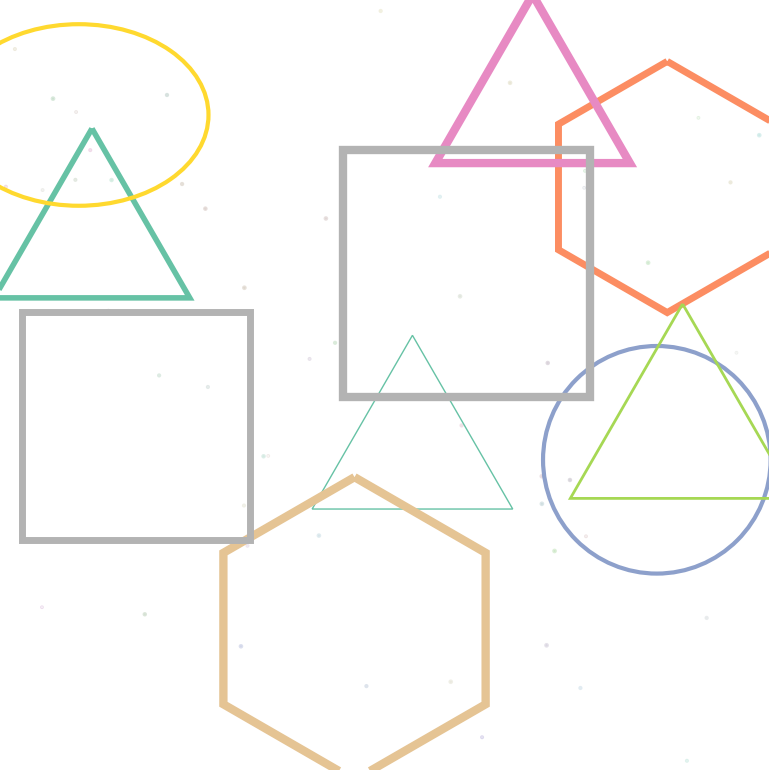[{"shape": "triangle", "thickness": 0.5, "radius": 0.75, "center": [0.536, 0.414]}, {"shape": "triangle", "thickness": 2, "radius": 0.73, "center": [0.119, 0.686]}, {"shape": "hexagon", "thickness": 2.5, "radius": 0.82, "center": [0.867, 0.757]}, {"shape": "circle", "thickness": 1.5, "radius": 0.74, "center": [0.853, 0.403]}, {"shape": "triangle", "thickness": 3, "radius": 0.73, "center": [0.692, 0.861]}, {"shape": "triangle", "thickness": 1, "radius": 0.84, "center": [0.886, 0.437]}, {"shape": "oval", "thickness": 1.5, "radius": 0.84, "center": [0.102, 0.851]}, {"shape": "hexagon", "thickness": 3, "radius": 0.98, "center": [0.46, 0.184]}, {"shape": "square", "thickness": 2.5, "radius": 0.74, "center": [0.177, 0.447]}, {"shape": "square", "thickness": 3, "radius": 0.8, "center": [0.606, 0.645]}]